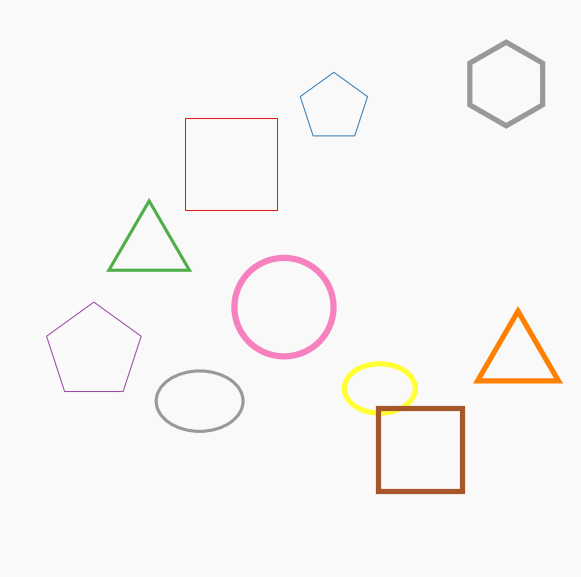[{"shape": "square", "thickness": 0.5, "radius": 0.39, "center": [0.398, 0.715]}, {"shape": "pentagon", "thickness": 0.5, "radius": 0.3, "center": [0.574, 0.813]}, {"shape": "triangle", "thickness": 1.5, "radius": 0.4, "center": [0.257, 0.571]}, {"shape": "pentagon", "thickness": 0.5, "radius": 0.43, "center": [0.161, 0.39]}, {"shape": "triangle", "thickness": 2.5, "radius": 0.4, "center": [0.891, 0.38]}, {"shape": "oval", "thickness": 2.5, "radius": 0.31, "center": [0.653, 0.326]}, {"shape": "square", "thickness": 2.5, "radius": 0.36, "center": [0.723, 0.221]}, {"shape": "circle", "thickness": 3, "radius": 0.43, "center": [0.489, 0.467]}, {"shape": "oval", "thickness": 1.5, "radius": 0.37, "center": [0.343, 0.304]}, {"shape": "hexagon", "thickness": 2.5, "radius": 0.36, "center": [0.871, 0.854]}]